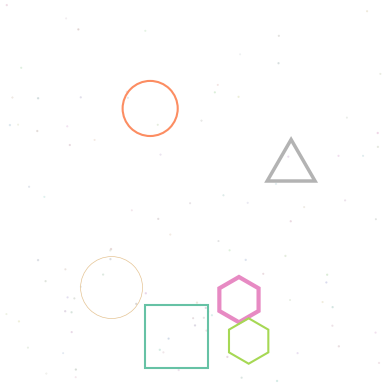[{"shape": "square", "thickness": 1.5, "radius": 0.41, "center": [0.458, 0.126]}, {"shape": "circle", "thickness": 1.5, "radius": 0.36, "center": [0.39, 0.718]}, {"shape": "hexagon", "thickness": 3, "radius": 0.29, "center": [0.621, 0.222]}, {"shape": "hexagon", "thickness": 1.5, "radius": 0.29, "center": [0.646, 0.114]}, {"shape": "circle", "thickness": 0.5, "radius": 0.4, "center": [0.29, 0.253]}, {"shape": "triangle", "thickness": 2.5, "radius": 0.36, "center": [0.756, 0.566]}]